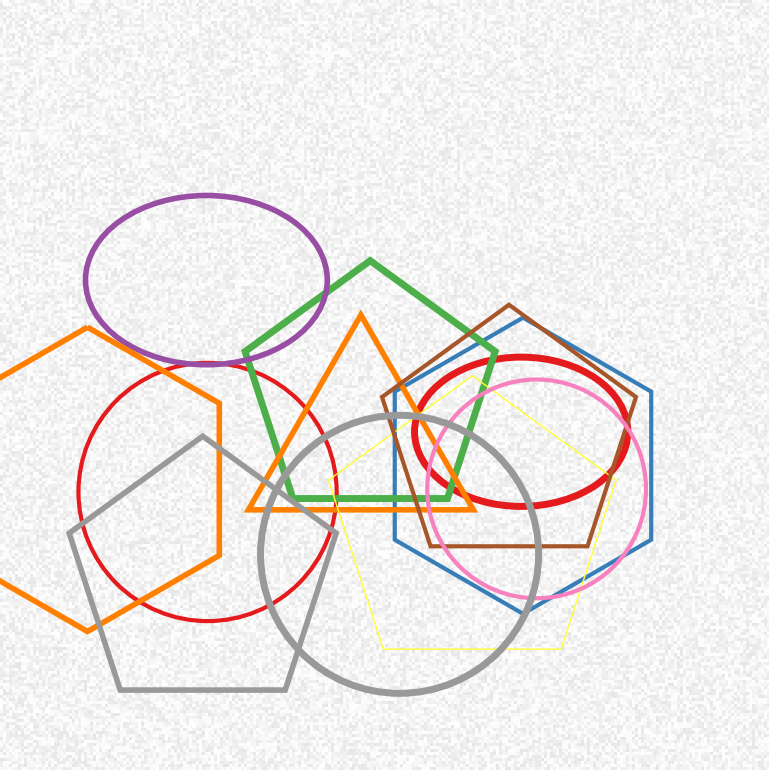[{"shape": "oval", "thickness": 2.5, "radius": 0.69, "center": [0.677, 0.439]}, {"shape": "circle", "thickness": 1.5, "radius": 0.84, "center": [0.27, 0.361]}, {"shape": "hexagon", "thickness": 1.5, "radius": 0.96, "center": [0.679, 0.395]}, {"shape": "pentagon", "thickness": 2.5, "radius": 0.85, "center": [0.481, 0.491]}, {"shape": "oval", "thickness": 2, "radius": 0.78, "center": [0.268, 0.636]}, {"shape": "triangle", "thickness": 2, "radius": 0.84, "center": [0.469, 0.422]}, {"shape": "hexagon", "thickness": 2, "radius": 0.99, "center": [0.114, 0.377]}, {"shape": "pentagon", "thickness": 0.5, "radius": 0.98, "center": [0.613, 0.316]}, {"shape": "pentagon", "thickness": 1.5, "radius": 0.87, "center": [0.661, 0.431]}, {"shape": "circle", "thickness": 1.5, "radius": 0.71, "center": [0.697, 0.365]}, {"shape": "pentagon", "thickness": 2, "radius": 0.91, "center": [0.263, 0.251]}, {"shape": "circle", "thickness": 2.5, "radius": 0.9, "center": [0.519, 0.28]}]